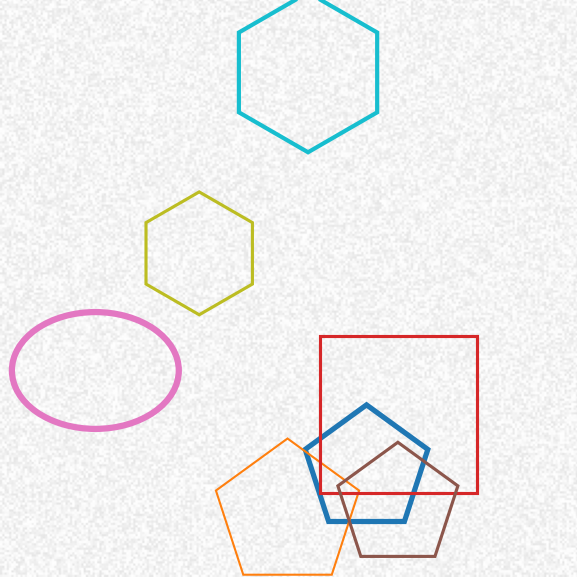[{"shape": "pentagon", "thickness": 2.5, "radius": 0.56, "center": [0.635, 0.186]}, {"shape": "pentagon", "thickness": 1, "radius": 0.65, "center": [0.498, 0.109]}, {"shape": "square", "thickness": 1.5, "radius": 0.68, "center": [0.69, 0.282]}, {"shape": "pentagon", "thickness": 1.5, "radius": 0.55, "center": [0.689, 0.124]}, {"shape": "oval", "thickness": 3, "radius": 0.72, "center": [0.165, 0.358]}, {"shape": "hexagon", "thickness": 1.5, "radius": 0.53, "center": [0.345, 0.56]}, {"shape": "hexagon", "thickness": 2, "radius": 0.69, "center": [0.533, 0.874]}]